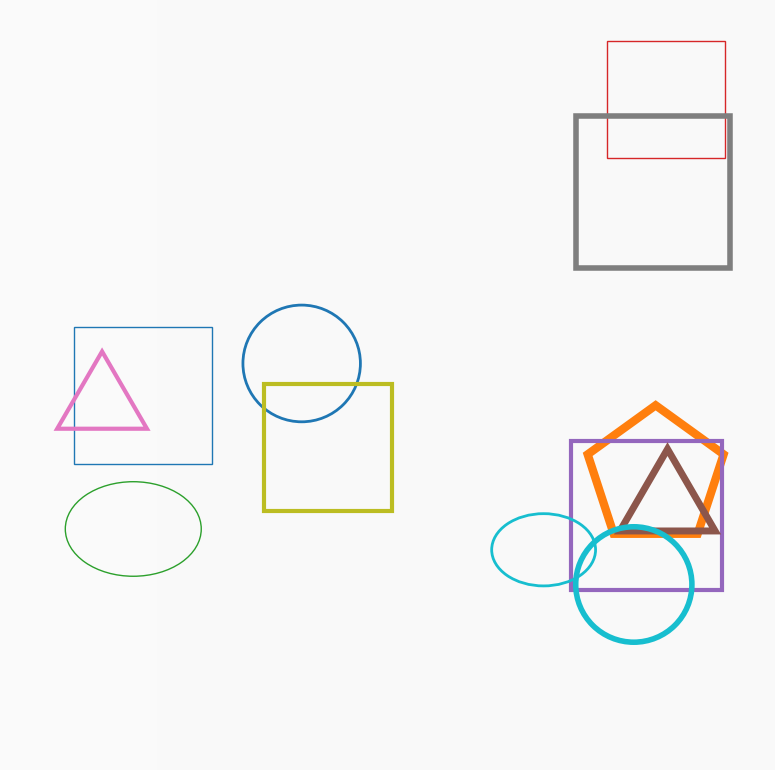[{"shape": "square", "thickness": 0.5, "radius": 0.45, "center": [0.185, 0.486]}, {"shape": "circle", "thickness": 1, "radius": 0.38, "center": [0.389, 0.528]}, {"shape": "pentagon", "thickness": 3, "radius": 0.46, "center": [0.846, 0.381]}, {"shape": "oval", "thickness": 0.5, "radius": 0.44, "center": [0.172, 0.313]}, {"shape": "square", "thickness": 0.5, "radius": 0.38, "center": [0.859, 0.871]}, {"shape": "square", "thickness": 1.5, "radius": 0.49, "center": [0.834, 0.331]}, {"shape": "triangle", "thickness": 2.5, "radius": 0.35, "center": [0.861, 0.346]}, {"shape": "triangle", "thickness": 1.5, "radius": 0.33, "center": [0.132, 0.477]}, {"shape": "square", "thickness": 2, "radius": 0.5, "center": [0.843, 0.751]}, {"shape": "square", "thickness": 1.5, "radius": 0.41, "center": [0.423, 0.419]}, {"shape": "circle", "thickness": 2, "radius": 0.37, "center": [0.818, 0.241]}, {"shape": "oval", "thickness": 1, "radius": 0.34, "center": [0.701, 0.286]}]